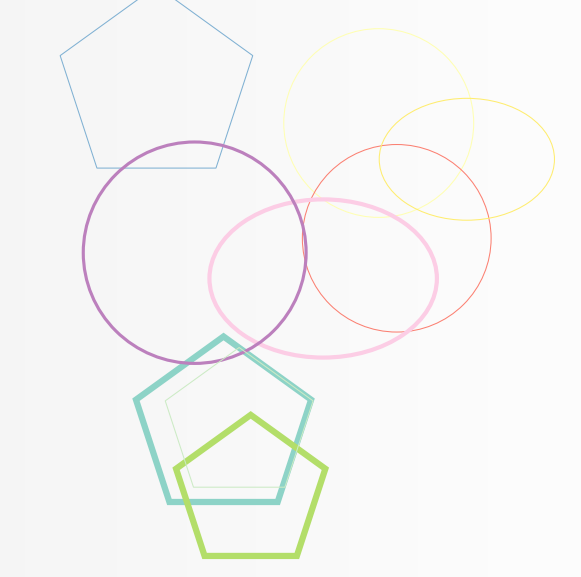[{"shape": "pentagon", "thickness": 3, "radius": 0.79, "center": [0.385, 0.258]}, {"shape": "circle", "thickness": 0.5, "radius": 0.82, "center": [0.652, 0.786]}, {"shape": "circle", "thickness": 0.5, "radius": 0.81, "center": [0.683, 0.587]}, {"shape": "pentagon", "thickness": 0.5, "radius": 0.87, "center": [0.269, 0.849]}, {"shape": "pentagon", "thickness": 3, "radius": 0.68, "center": [0.431, 0.146]}, {"shape": "oval", "thickness": 2, "radius": 0.98, "center": [0.556, 0.517]}, {"shape": "circle", "thickness": 1.5, "radius": 0.96, "center": [0.335, 0.562]}, {"shape": "pentagon", "thickness": 0.5, "radius": 0.67, "center": [0.411, 0.264]}, {"shape": "oval", "thickness": 0.5, "radius": 0.75, "center": [0.803, 0.723]}]